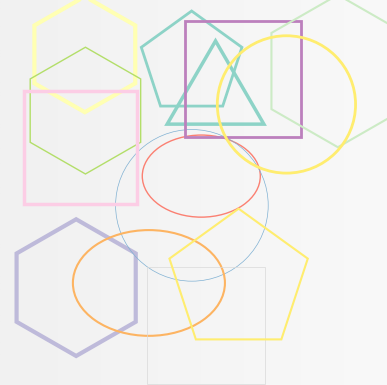[{"shape": "triangle", "thickness": 2.5, "radius": 0.72, "center": [0.556, 0.75]}, {"shape": "pentagon", "thickness": 2, "radius": 0.68, "center": [0.494, 0.835]}, {"shape": "hexagon", "thickness": 3, "radius": 0.75, "center": [0.219, 0.859]}, {"shape": "hexagon", "thickness": 3, "radius": 0.89, "center": [0.197, 0.253]}, {"shape": "oval", "thickness": 1, "radius": 0.76, "center": [0.519, 0.543]}, {"shape": "circle", "thickness": 0.5, "radius": 0.98, "center": [0.495, 0.467]}, {"shape": "oval", "thickness": 1.5, "radius": 0.98, "center": [0.384, 0.265]}, {"shape": "hexagon", "thickness": 1, "radius": 0.82, "center": [0.22, 0.713]}, {"shape": "square", "thickness": 2.5, "radius": 0.73, "center": [0.208, 0.617]}, {"shape": "square", "thickness": 0.5, "radius": 0.76, "center": [0.532, 0.156]}, {"shape": "square", "thickness": 2, "radius": 0.75, "center": [0.627, 0.796]}, {"shape": "hexagon", "thickness": 1.5, "radius": 0.99, "center": [0.872, 0.815]}, {"shape": "circle", "thickness": 2, "radius": 0.89, "center": [0.739, 0.729]}, {"shape": "pentagon", "thickness": 1.5, "radius": 0.94, "center": [0.616, 0.27]}]